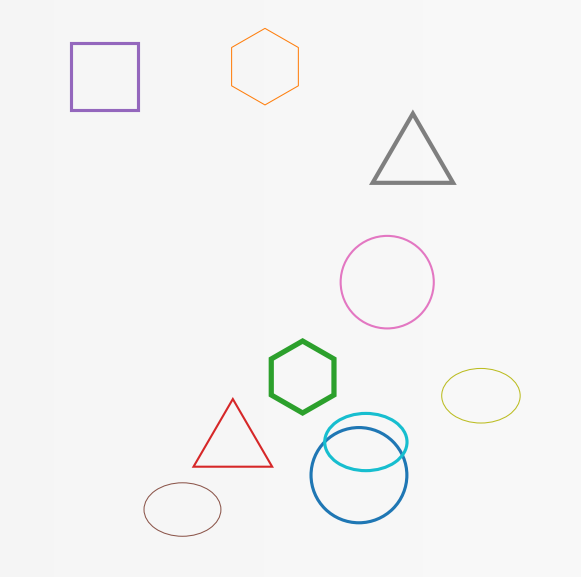[{"shape": "circle", "thickness": 1.5, "radius": 0.41, "center": [0.618, 0.176]}, {"shape": "hexagon", "thickness": 0.5, "radius": 0.33, "center": [0.456, 0.884]}, {"shape": "hexagon", "thickness": 2.5, "radius": 0.31, "center": [0.521, 0.346]}, {"shape": "triangle", "thickness": 1, "radius": 0.39, "center": [0.401, 0.23]}, {"shape": "square", "thickness": 1.5, "radius": 0.29, "center": [0.18, 0.867]}, {"shape": "oval", "thickness": 0.5, "radius": 0.33, "center": [0.314, 0.117]}, {"shape": "circle", "thickness": 1, "radius": 0.4, "center": [0.666, 0.511]}, {"shape": "triangle", "thickness": 2, "radius": 0.4, "center": [0.71, 0.723]}, {"shape": "oval", "thickness": 0.5, "radius": 0.34, "center": [0.827, 0.314]}, {"shape": "oval", "thickness": 1.5, "radius": 0.35, "center": [0.629, 0.234]}]